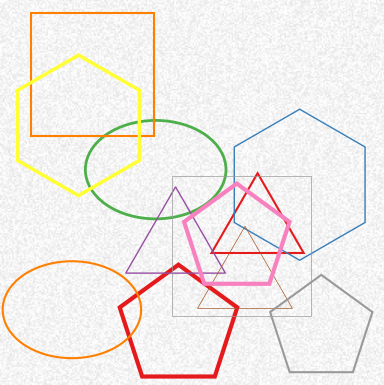[{"shape": "triangle", "thickness": 1.5, "radius": 0.69, "center": [0.669, 0.412]}, {"shape": "pentagon", "thickness": 3, "radius": 0.8, "center": [0.464, 0.152]}, {"shape": "hexagon", "thickness": 1, "radius": 0.98, "center": [0.778, 0.52]}, {"shape": "oval", "thickness": 2, "radius": 0.91, "center": [0.404, 0.559]}, {"shape": "triangle", "thickness": 1, "radius": 0.75, "center": [0.456, 0.365]}, {"shape": "square", "thickness": 1.5, "radius": 0.8, "center": [0.24, 0.808]}, {"shape": "oval", "thickness": 1.5, "radius": 0.9, "center": [0.187, 0.196]}, {"shape": "hexagon", "thickness": 2.5, "radius": 0.91, "center": [0.204, 0.674]}, {"shape": "triangle", "thickness": 0.5, "radius": 0.71, "center": [0.636, 0.27]}, {"shape": "pentagon", "thickness": 3, "radius": 0.72, "center": [0.615, 0.379]}, {"shape": "square", "thickness": 0.5, "radius": 0.91, "center": [0.627, 0.361]}, {"shape": "pentagon", "thickness": 1.5, "radius": 0.7, "center": [0.834, 0.146]}]